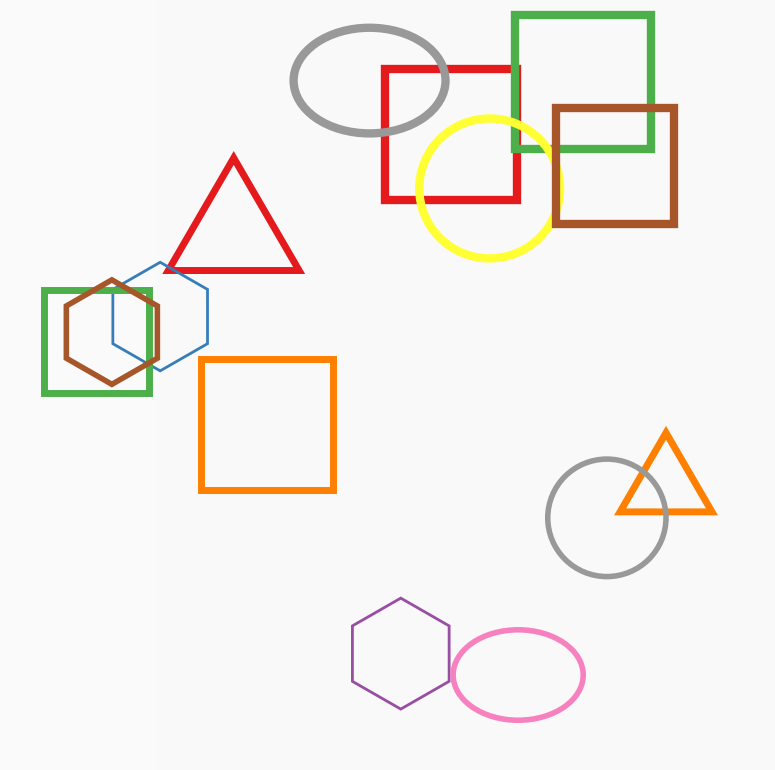[{"shape": "square", "thickness": 3, "radius": 0.43, "center": [0.582, 0.825]}, {"shape": "triangle", "thickness": 2.5, "radius": 0.49, "center": [0.302, 0.697]}, {"shape": "hexagon", "thickness": 1, "radius": 0.35, "center": [0.207, 0.589]}, {"shape": "square", "thickness": 2.5, "radius": 0.34, "center": [0.124, 0.556]}, {"shape": "square", "thickness": 3, "radius": 0.44, "center": [0.752, 0.893]}, {"shape": "hexagon", "thickness": 1, "radius": 0.36, "center": [0.517, 0.151]}, {"shape": "square", "thickness": 2.5, "radius": 0.43, "center": [0.344, 0.448]}, {"shape": "triangle", "thickness": 2.5, "radius": 0.34, "center": [0.859, 0.369]}, {"shape": "circle", "thickness": 3, "radius": 0.45, "center": [0.632, 0.755]}, {"shape": "hexagon", "thickness": 2, "radius": 0.34, "center": [0.144, 0.569]}, {"shape": "square", "thickness": 3, "radius": 0.38, "center": [0.794, 0.784]}, {"shape": "oval", "thickness": 2, "radius": 0.42, "center": [0.669, 0.123]}, {"shape": "oval", "thickness": 3, "radius": 0.49, "center": [0.477, 0.895]}, {"shape": "circle", "thickness": 2, "radius": 0.38, "center": [0.783, 0.327]}]